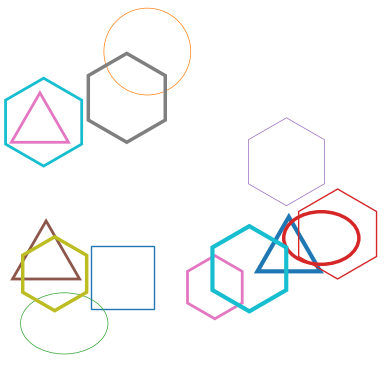[{"shape": "square", "thickness": 1, "radius": 0.41, "center": [0.318, 0.279]}, {"shape": "triangle", "thickness": 3, "radius": 0.47, "center": [0.75, 0.342]}, {"shape": "circle", "thickness": 0.5, "radius": 0.56, "center": [0.383, 0.866]}, {"shape": "oval", "thickness": 0.5, "radius": 0.57, "center": [0.167, 0.16]}, {"shape": "hexagon", "thickness": 1, "radius": 0.58, "center": [0.877, 0.392]}, {"shape": "oval", "thickness": 2.5, "radius": 0.49, "center": [0.835, 0.382]}, {"shape": "hexagon", "thickness": 0.5, "radius": 0.57, "center": [0.744, 0.58]}, {"shape": "triangle", "thickness": 2, "radius": 0.5, "center": [0.12, 0.326]}, {"shape": "hexagon", "thickness": 2, "radius": 0.41, "center": [0.558, 0.254]}, {"shape": "triangle", "thickness": 2, "radius": 0.43, "center": [0.104, 0.673]}, {"shape": "hexagon", "thickness": 2.5, "radius": 0.58, "center": [0.329, 0.746]}, {"shape": "hexagon", "thickness": 2.5, "radius": 0.48, "center": [0.142, 0.289]}, {"shape": "hexagon", "thickness": 3, "radius": 0.55, "center": [0.648, 0.302]}, {"shape": "hexagon", "thickness": 2, "radius": 0.57, "center": [0.113, 0.683]}]